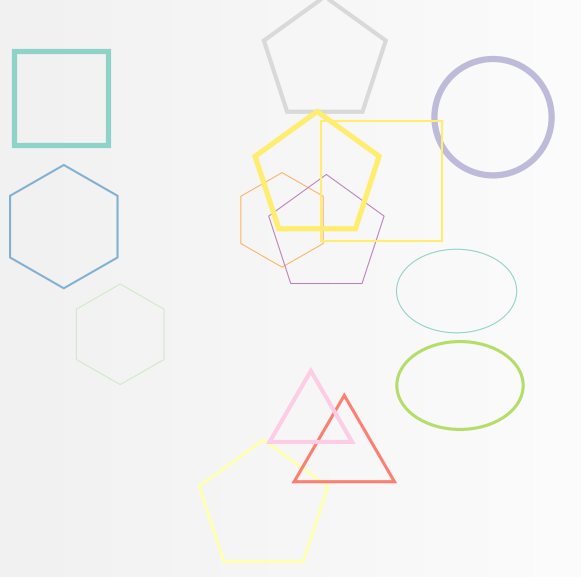[{"shape": "oval", "thickness": 0.5, "radius": 0.52, "center": [0.786, 0.495]}, {"shape": "square", "thickness": 2.5, "radius": 0.41, "center": [0.106, 0.83]}, {"shape": "pentagon", "thickness": 1.5, "radius": 0.58, "center": [0.453, 0.121]}, {"shape": "circle", "thickness": 3, "radius": 0.5, "center": [0.848, 0.796]}, {"shape": "triangle", "thickness": 1.5, "radius": 0.5, "center": [0.592, 0.215]}, {"shape": "hexagon", "thickness": 1, "radius": 0.53, "center": [0.11, 0.607]}, {"shape": "hexagon", "thickness": 0.5, "radius": 0.41, "center": [0.485, 0.618]}, {"shape": "oval", "thickness": 1.5, "radius": 0.54, "center": [0.791, 0.332]}, {"shape": "triangle", "thickness": 2, "radius": 0.41, "center": [0.535, 0.275]}, {"shape": "pentagon", "thickness": 2, "radius": 0.55, "center": [0.559, 0.895]}, {"shape": "pentagon", "thickness": 0.5, "radius": 0.52, "center": [0.562, 0.593]}, {"shape": "hexagon", "thickness": 0.5, "radius": 0.44, "center": [0.207, 0.42]}, {"shape": "square", "thickness": 1, "radius": 0.52, "center": [0.656, 0.686]}, {"shape": "pentagon", "thickness": 2.5, "radius": 0.56, "center": [0.546, 0.694]}]